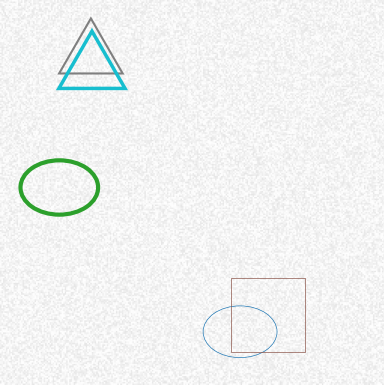[{"shape": "oval", "thickness": 0.5, "radius": 0.48, "center": [0.624, 0.138]}, {"shape": "oval", "thickness": 3, "radius": 0.5, "center": [0.154, 0.513]}, {"shape": "square", "thickness": 0.5, "radius": 0.48, "center": [0.696, 0.181]}, {"shape": "triangle", "thickness": 1.5, "radius": 0.48, "center": [0.236, 0.857]}, {"shape": "triangle", "thickness": 2.5, "radius": 0.5, "center": [0.239, 0.82]}]